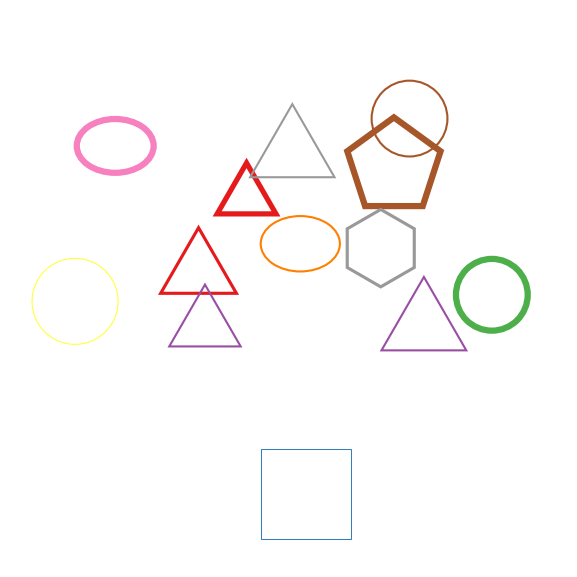[{"shape": "triangle", "thickness": 1.5, "radius": 0.38, "center": [0.344, 0.529]}, {"shape": "triangle", "thickness": 2.5, "radius": 0.29, "center": [0.427, 0.658]}, {"shape": "square", "thickness": 0.5, "radius": 0.39, "center": [0.53, 0.144]}, {"shape": "circle", "thickness": 3, "radius": 0.31, "center": [0.852, 0.489]}, {"shape": "triangle", "thickness": 1, "radius": 0.42, "center": [0.734, 0.435]}, {"shape": "triangle", "thickness": 1, "radius": 0.36, "center": [0.355, 0.435]}, {"shape": "oval", "thickness": 1, "radius": 0.34, "center": [0.52, 0.577]}, {"shape": "circle", "thickness": 0.5, "radius": 0.37, "center": [0.13, 0.477]}, {"shape": "circle", "thickness": 1, "radius": 0.33, "center": [0.709, 0.794]}, {"shape": "pentagon", "thickness": 3, "radius": 0.42, "center": [0.682, 0.711]}, {"shape": "oval", "thickness": 3, "radius": 0.33, "center": [0.2, 0.746]}, {"shape": "triangle", "thickness": 1, "radius": 0.42, "center": [0.506, 0.734]}, {"shape": "hexagon", "thickness": 1.5, "radius": 0.34, "center": [0.659, 0.569]}]